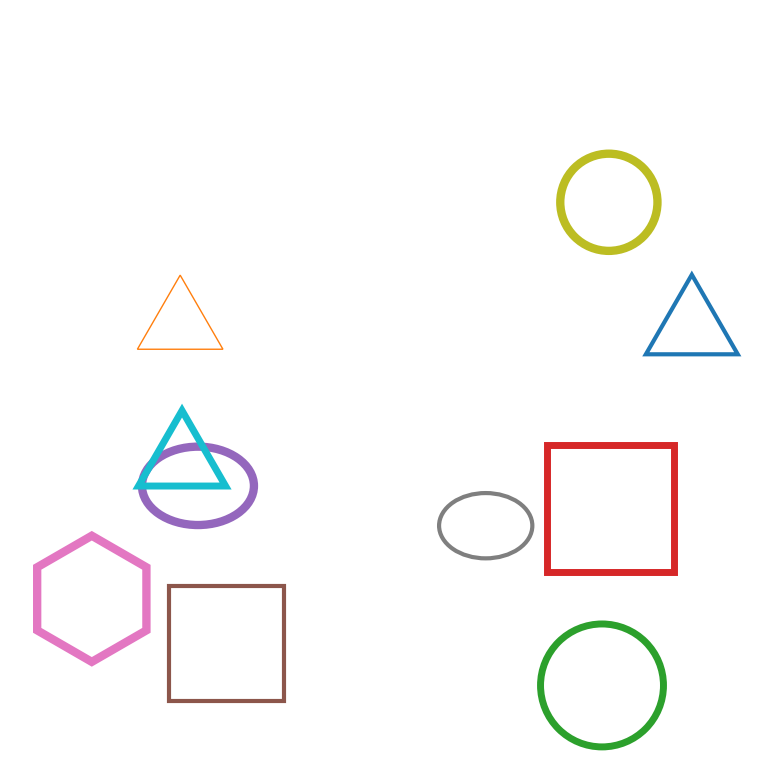[{"shape": "triangle", "thickness": 1.5, "radius": 0.34, "center": [0.898, 0.574]}, {"shape": "triangle", "thickness": 0.5, "radius": 0.32, "center": [0.234, 0.579]}, {"shape": "circle", "thickness": 2.5, "radius": 0.4, "center": [0.782, 0.11]}, {"shape": "square", "thickness": 2.5, "radius": 0.41, "center": [0.793, 0.339]}, {"shape": "oval", "thickness": 3, "radius": 0.36, "center": [0.257, 0.369]}, {"shape": "square", "thickness": 1.5, "radius": 0.37, "center": [0.294, 0.165]}, {"shape": "hexagon", "thickness": 3, "radius": 0.41, "center": [0.119, 0.222]}, {"shape": "oval", "thickness": 1.5, "radius": 0.3, "center": [0.631, 0.317]}, {"shape": "circle", "thickness": 3, "radius": 0.32, "center": [0.791, 0.737]}, {"shape": "triangle", "thickness": 2.5, "radius": 0.33, "center": [0.236, 0.401]}]